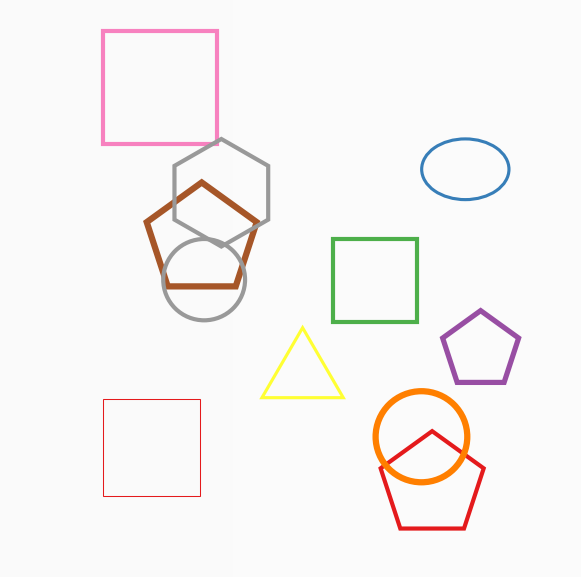[{"shape": "pentagon", "thickness": 2, "radius": 0.47, "center": [0.743, 0.159]}, {"shape": "square", "thickness": 0.5, "radius": 0.42, "center": [0.261, 0.224]}, {"shape": "oval", "thickness": 1.5, "radius": 0.38, "center": [0.801, 0.706]}, {"shape": "square", "thickness": 2, "radius": 0.36, "center": [0.645, 0.514]}, {"shape": "pentagon", "thickness": 2.5, "radius": 0.34, "center": [0.827, 0.393]}, {"shape": "circle", "thickness": 3, "radius": 0.39, "center": [0.725, 0.243]}, {"shape": "triangle", "thickness": 1.5, "radius": 0.4, "center": [0.521, 0.351]}, {"shape": "pentagon", "thickness": 3, "radius": 0.5, "center": [0.347, 0.584]}, {"shape": "square", "thickness": 2, "radius": 0.49, "center": [0.275, 0.848]}, {"shape": "circle", "thickness": 2, "radius": 0.35, "center": [0.351, 0.515]}, {"shape": "hexagon", "thickness": 2, "radius": 0.47, "center": [0.381, 0.665]}]